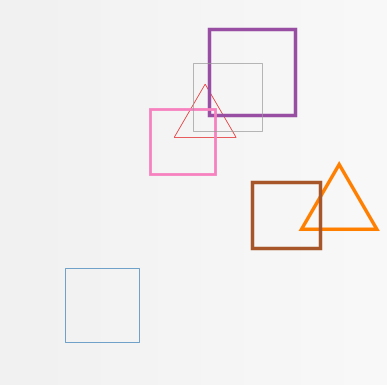[{"shape": "triangle", "thickness": 0.5, "radius": 0.46, "center": [0.529, 0.689]}, {"shape": "square", "thickness": 0.5, "radius": 0.48, "center": [0.263, 0.208]}, {"shape": "square", "thickness": 2.5, "radius": 0.55, "center": [0.65, 0.813]}, {"shape": "triangle", "thickness": 2.5, "radius": 0.56, "center": [0.875, 0.461]}, {"shape": "square", "thickness": 2.5, "radius": 0.43, "center": [0.738, 0.442]}, {"shape": "square", "thickness": 2, "radius": 0.42, "center": [0.472, 0.633]}, {"shape": "square", "thickness": 0.5, "radius": 0.44, "center": [0.586, 0.748]}]